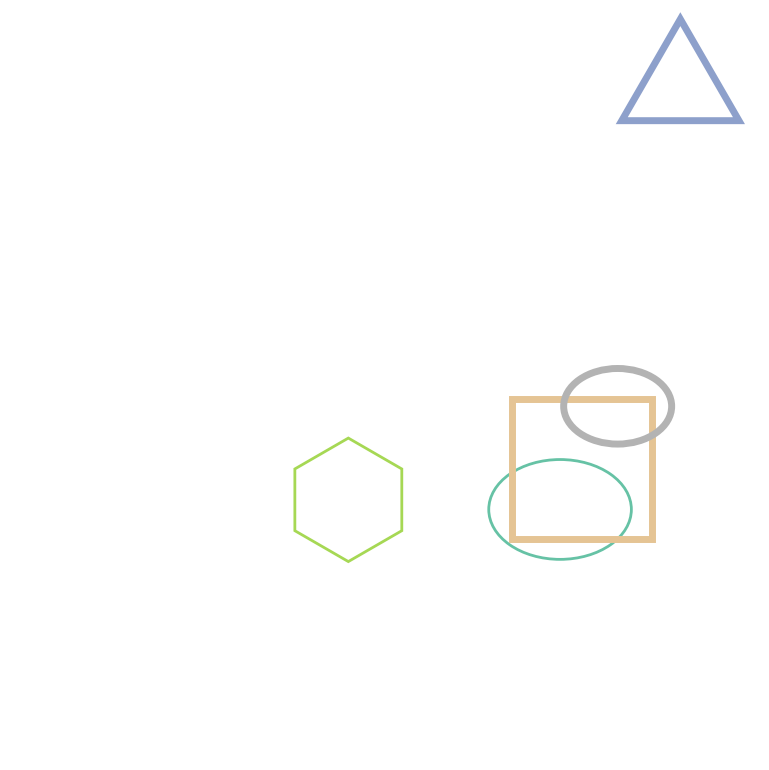[{"shape": "oval", "thickness": 1, "radius": 0.46, "center": [0.727, 0.338]}, {"shape": "triangle", "thickness": 2.5, "radius": 0.44, "center": [0.884, 0.887]}, {"shape": "hexagon", "thickness": 1, "radius": 0.4, "center": [0.452, 0.351]}, {"shape": "square", "thickness": 2.5, "radius": 0.45, "center": [0.756, 0.391]}, {"shape": "oval", "thickness": 2.5, "radius": 0.35, "center": [0.802, 0.472]}]